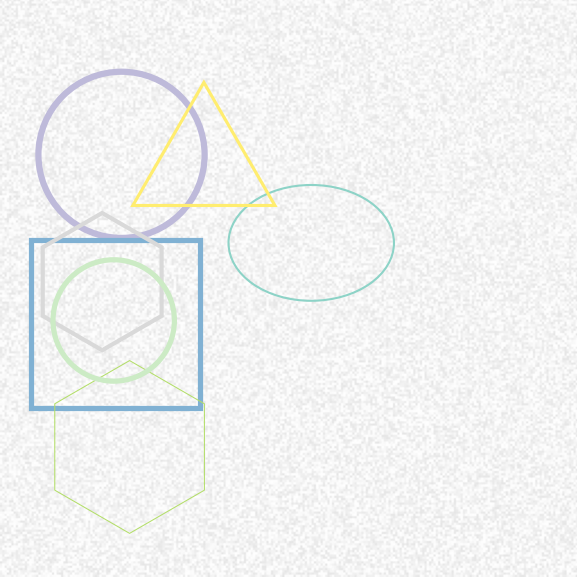[{"shape": "oval", "thickness": 1, "radius": 0.72, "center": [0.539, 0.579]}, {"shape": "circle", "thickness": 3, "radius": 0.72, "center": [0.21, 0.731]}, {"shape": "square", "thickness": 2.5, "radius": 0.73, "center": [0.2, 0.439]}, {"shape": "hexagon", "thickness": 0.5, "radius": 0.75, "center": [0.224, 0.225]}, {"shape": "hexagon", "thickness": 2, "radius": 0.59, "center": [0.177, 0.512]}, {"shape": "circle", "thickness": 2.5, "radius": 0.53, "center": [0.197, 0.444]}, {"shape": "triangle", "thickness": 1.5, "radius": 0.71, "center": [0.353, 0.714]}]